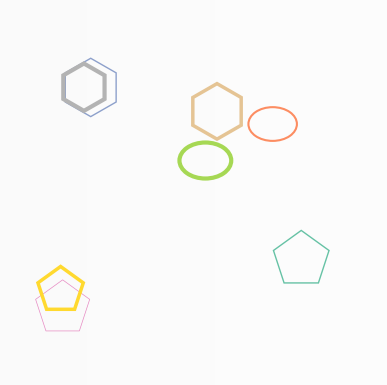[{"shape": "pentagon", "thickness": 1, "radius": 0.38, "center": [0.777, 0.326]}, {"shape": "oval", "thickness": 1.5, "radius": 0.31, "center": [0.704, 0.678]}, {"shape": "hexagon", "thickness": 1, "radius": 0.38, "center": [0.234, 0.773]}, {"shape": "pentagon", "thickness": 0.5, "radius": 0.37, "center": [0.162, 0.2]}, {"shape": "oval", "thickness": 3, "radius": 0.33, "center": [0.53, 0.583]}, {"shape": "pentagon", "thickness": 2.5, "radius": 0.31, "center": [0.156, 0.246]}, {"shape": "hexagon", "thickness": 2.5, "radius": 0.36, "center": [0.56, 0.711]}, {"shape": "hexagon", "thickness": 3, "radius": 0.31, "center": [0.217, 0.774]}]